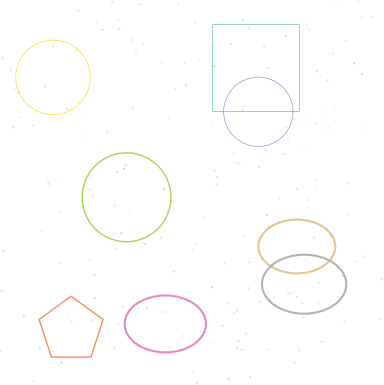[{"shape": "square", "thickness": 0.5, "radius": 0.56, "center": [0.664, 0.825]}, {"shape": "pentagon", "thickness": 1, "radius": 0.44, "center": [0.185, 0.143]}, {"shape": "circle", "thickness": 0.5, "radius": 0.45, "center": [0.671, 0.71]}, {"shape": "oval", "thickness": 1.5, "radius": 0.53, "center": [0.429, 0.159]}, {"shape": "circle", "thickness": 1, "radius": 0.58, "center": [0.329, 0.488]}, {"shape": "circle", "thickness": 0.5, "radius": 0.48, "center": [0.138, 0.799]}, {"shape": "oval", "thickness": 1.5, "radius": 0.5, "center": [0.771, 0.36]}, {"shape": "oval", "thickness": 1.5, "radius": 0.55, "center": [0.79, 0.262]}]